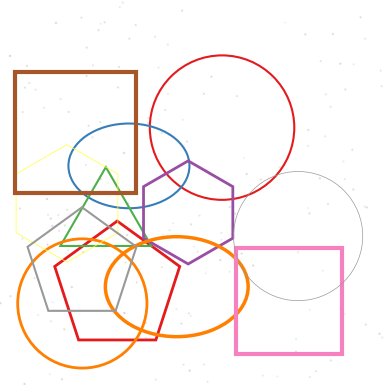[{"shape": "circle", "thickness": 1.5, "radius": 0.94, "center": [0.577, 0.669]}, {"shape": "pentagon", "thickness": 2, "radius": 0.85, "center": [0.304, 0.255]}, {"shape": "oval", "thickness": 1.5, "radius": 0.79, "center": [0.335, 0.569]}, {"shape": "triangle", "thickness": 1.5, "radius": 0.68, "center": [0.275, 0.429]}, {"shape": "hexagon", "thickness": 2, "radius": 0.67, "center": [0.489, 0.448]}, {"shape": "circle", "thickness": 2, "radius": 0.84, "center": [0.214, 0.212]}, {"shape": "oval", "thickness": 2.5, "radius": 0.93, "center": [0.459, 0.255]}, {"shape": "hexagon", "thickness": 0.5, "radius": 0.76, "center": [0.174, 0.472]}, {"shape": "square", "thickness": 3, "radius": 0.78, "center": [0.196, 0.656]}, {"shape": "square", "thickness": 3, "radius": 0.69, "center": [0.75, 0.218]}, {"shape": "circle", "thickness": 0.5, "radius": 0.84, "center": [0.774, 0.387]}, {"shape": "pentagon", "thickness": 1.5, "radius": 0.74, "center": [0.213, 0.313]}]